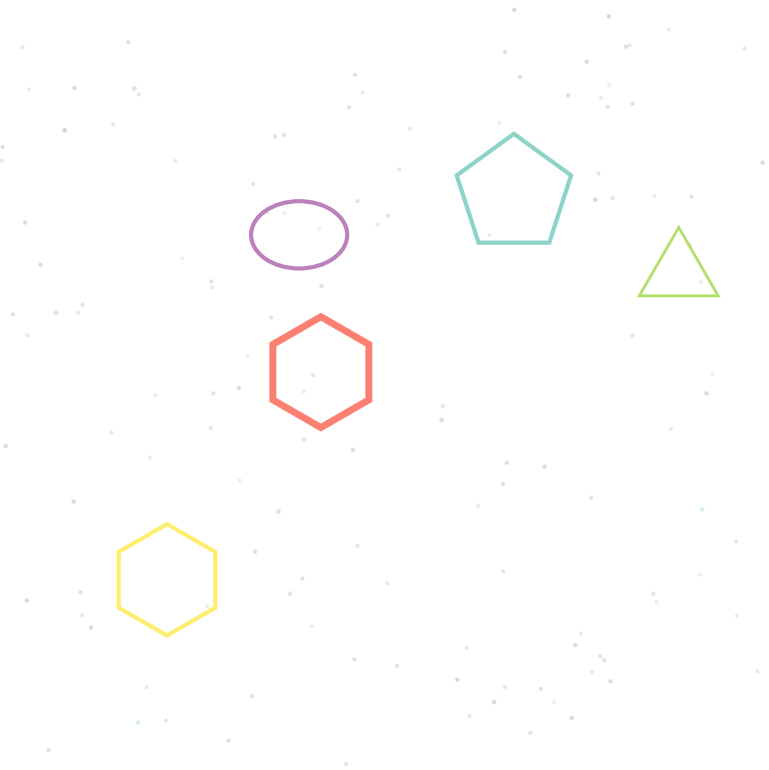[{"shape": "pentagon", "thickness": 1.5, "radius": 0.39, "center": [0.667, 0.748]}, {"shape": "hexagon", "thickness": 2.5, "radius": 0.36, "center": [0.417, 0.517]}, {"shape": "triangle", "thickness": 1, "radius": 0.3, "center": [0.881, 0.645]}, {"shape": "oval", "thickness": 1.5, "radius": 0.31, "center": [0.389, 0.695]}, {"shape": "hexagon", "thickness": 1.5, "radius": 0.36, "center": [0.217, 0.247]}]